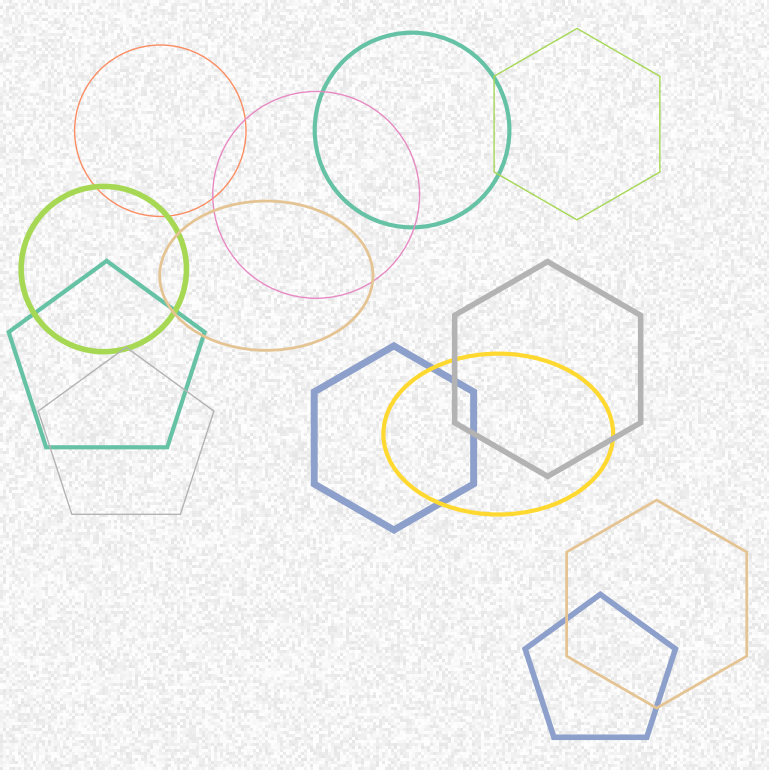[{"shape": "circle", "thickness": 1.5, "radius": 0.63, "center": [0.535, 0.831]}, {"shape": "pentagon", "thickness": 1.5, "radius": 0.67, "center": [0.139, 0.527]}, {"shape": "circle", "thickness": 0.5, "radius": 0.56, "center": [0.208, 0.83]}, {"shape": "hexagon", "thickness": 2.5, "radius": 0.6, "center": [0.512, 0.431]}, {"shape": "pentagon", "thickness": 2, "radius": 0.51, "center": [0.78, 0.126]}, {"shape": "circle", "thickness": 0.5, "radius": 0.67, "center": [0.411, 0.747]}, {"shape": "hexagon", "thickness": 0.5, "radius": 0.62, "center": [0.749, 0.839]}, {"shape": "circle", "thickness": 2, "radius": 0.54, "center": [0.135, 0.651]}, {"shape": "oval", "thickness": 1.5, "radius": 0.75, "center": [0.647, 0.436]}, {"shape": "oval", "thickness": 1, "radius": 0.69, "center": [0.346, 0.642]}, {"shape": "hexagon", "thickness": 1, "radius": 0.68, "center": [0.853, 0.215]}, {"shape": "hexagon", "thickness": 2, "radius": 0.7, "center": [0.711, 0.521]}, {"shape": "pentagon", "thickness": 0.5, "radius": 0.6, "center": [0.164, 0.429]}]